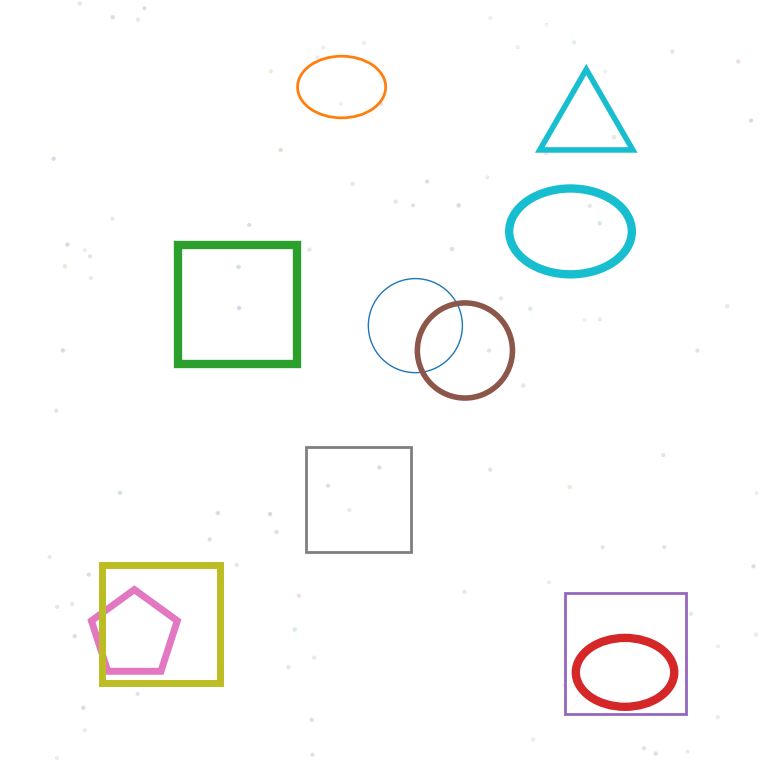[{"shape": "circle", "thickness": 0.5, "radius": 0.31, "center": [0.539, 0.577]}, {"shape": "oval", "thickness": 1, "radius": 0.29, "center": [0.444, 0.887]}, {"shape": "square", "thickness": 3, "radius": 0.39, "center": [0.309, 0.604]}, {"shape": "oval", "thickness": 3, "radius": 0.32, "center": [0.812, 0.127]}, {"shape": "square", "thickness": 1, "radius": 0.39, "center": [0.813, 0.152]}, {"shape": "circle", "thickness": 2, "radius": 0.31, "center": [0.604, 0.545]}, {"shape": "pentagon", "thickness": 2.5, "radius": 0.29, "center": [0.175, 0.176]}, {"shape": "square", "thickness": 1, "radius": 0.34, "center": [0.465, 0.351]}, {"shape": "square", "thickness": 2.5, "radius": 0.38, "center": [0.209, 0.19]}, {"shape": "oval", "thickness": 3, "radius": 0.4, "center": [0.741, 0.699]}, {"shape": "triangle", "thickness": 2, "radius": 0.35, "center": [0.761, 0.84]}]